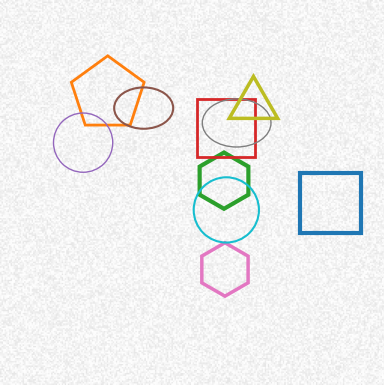[{"shape": "square", "thickness": 3, "radius": 0.39, "center": [0.858, 0.473]}, {"shape": "pentagon", "thickness": 2, "radius": 0.5, "center": [0.28, 0.756]}, {"shape": "hexagon", "thickness": 3, "radius": 0.37, "center": [0.582, 0.531]}, {"shape": "square", "thickness": 2, "radius": 0.37, "center": [0.587, 0.668]}, {"shape": "circle", "thickness": 1, "radius": 0.38, "center": [0.216, 0.629]}, {"shape": "oval", "thickness": 1.5, "radius": 0.38, "center": [0.373, 0.719]}, {"shape": "hexagon", "thickness": 2.5, "radius": 0.35, "center": [0.584, 0.3]}, {"shape": "oval", "thickness": 1, "radius": 0.45, "center": [0.615, 0.681]}, {"shape": "triangle", "thickness": 2.5, "radius": 0.36, "center": [0.658, 0.729]}, {"shape": "circle", "thickness": 1.5, "radius": 0.42, "center": [0.588, 0.455]}]